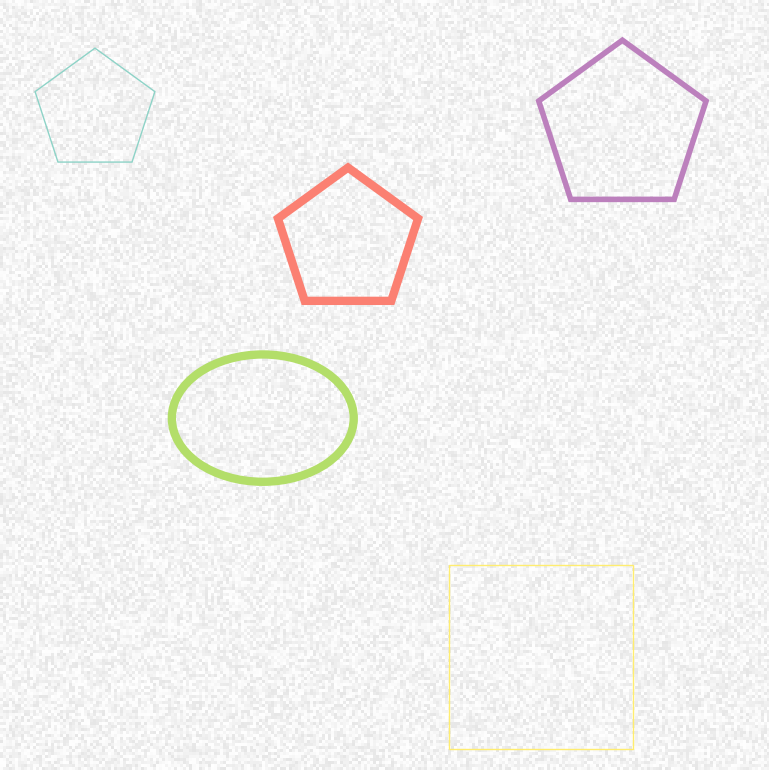[{"shape": "pentagon", "thickness": 0.5, "radius": 0.41, "center": [0.123, 0.856]}, {"shape": "pentagon", "thickness": 3, "radius": 0.48, "center": [0.452, 0.687]}, {"shape": "oval", "thickness": 3, "radius": 0.59, "center": [0.341, 0.457]}, {"shape": "pentagon", "thickness": 2, "radius": 0.57, "center": [0.808, 0.834]}, {"shape": "square", "thickness": 0.5, "radius": 0.6, "center": [0.703, 0.146]}]